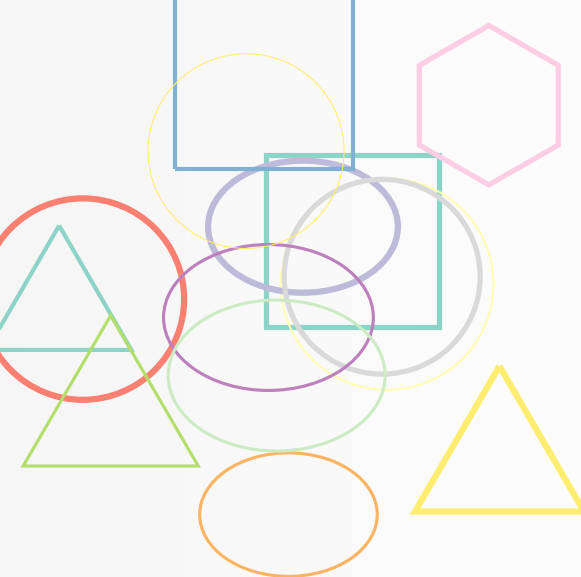[{"shape": "square", "thickness": 2.5, "radius": 0.74, "center": [0.606, 0.582]}, {"shape": "triangle", "thickness": 2, "radius": 0.72, "center": [0.102, 0.465]}, {"shape": "circle", "thickness": 1, "radius": 0.92, "center": [0.666, 0.507]}, {"shape": "oval", "thickness": 3, "radius": 0.82, "center": [0.521, 0.607]}, {"shape": "circle", "thickness": 3, "radius": 0.87, "center": [0.142, 0.481]}, {"shape": "square", "thickness": 2, "radius": 0.77, "center": [0.454, 0.86]}, {"shape": "oval", "thickness": 1.5, "radius": 0.76, "center": [0.496, 0.108]}, {"shape": "triangle", "thickness": 1.5, "radius": 0.87, "center": [0.19, 0.279]}, {"shape": "hexagon", "thickness": 2.5, "radius": 0.69, "center": [0.841, 0.817]}, {"shape": "circle", "thickness": 2.5, "radius": 0.84, "center": [0.657, 0.52]}, {"shape": "oval", "thickness": 1.5, "radius": 0.9, "center": [0.462, 0.449]}, {"shape": "oval", "thickness": 1.5, "radius": 0.93, "center": [0.476, 0.349]}, {"shape": "circle", "thickness": 0.5, "radius": 0.84, "center": [0.423, 0.738]}, {"shape": "triangle", "thickness": 3, "radius": 0.84, "center": [0.859, 0.197]}]